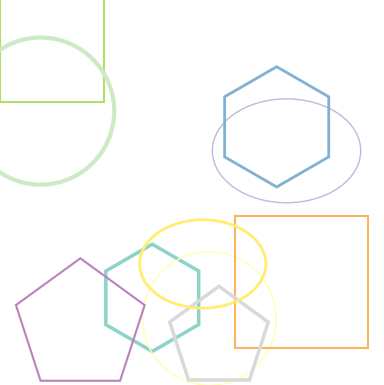[{"shape": "hexagon", "thickness": 2.5, "radius": 0.7, "center": [0.395, 0.226]}, {"shape": "circle", "thickness": 1, "radius": 0.87, "center": [0.544, 0.173]}, {"shape": "oval", "thickness": 1, "radius": 0.96, "center": [0.744, 0.608]}, {"shape": "hexagon", "thickness": 2, "radius": 0.78, "center": [0.719, 0.671]}, {"shape": "square", "thickness": 1.5, "radius": 0.86, "center": [0.783, 0.267]}, {"shape": "square", "thickness": 1.5, "radius": 0.68, "center": [0.134, 0.87]}, {"shape": "pentagon", "thickness": 2.5, "radius": 0.67, "center": [0.569, 0.122]}, {"shape": "pentagon", "thickness": 1.5, "radius": 0.88, "center": [0.209, 0.153]}, {"shape": "circle", "thickness": 3, "radius": 0.96, "center": [0.106, 0.711]}, {"shape": "oval", "thickness": 2, "radius": 0.82, "center": [0.526, 0.314]}]